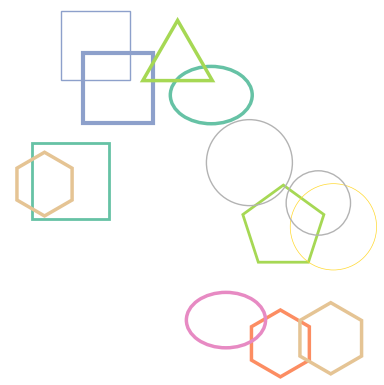[{"shape": "oval", "thickness": 2.5, "radius": 0.53, "center": [0.549, 0.753]}, {"shape": "square", "thickness": 2, "radius": 0.5, "center": [0.183, 0.53]}, {"shape": "hexagon", "thickness": 2.5, "radius": 0.43, "center": [0.728, 0.108]}, {"shape": "square", "thickness": 1, "radius": 0.45, "center": [0.248, 0.882]}, {"shape": "square", "thickness": 3, "radius": 0.45, "center": [0.307, 0.772]}, {"shape": "oval", "thickness": 2.5, "radius": 0.51, "center": [0.587, 0.169]}, {"shape": "pentagon", "thickness": 2, "radius": 0.55, "center": [0.736, 0.409]}, {"shape": "triangle", "thickness": 2.5, "radius": 0.52, "center": [0.461, 0.843]}, {"shape": "circle", "thickness": 0.5, "radius": 0.56, "center": [0.866, 0.411]}, {"shape": "hexagon", "thickness": 2.5, "radius": 0.41, "center": [0.116, 0.522]}, {"shape": "hexagon", "thickness": 2.5, "radius": 0.46, "center": [0.859, 0.121]}, {"shape": "circle", "thickness": 1, "radius": 0.42, "center": [0.827, 0.473]}, {"shape": "circle", "thickness": 1, "radius": 0.56, "center": [0.648, 0.578]}]